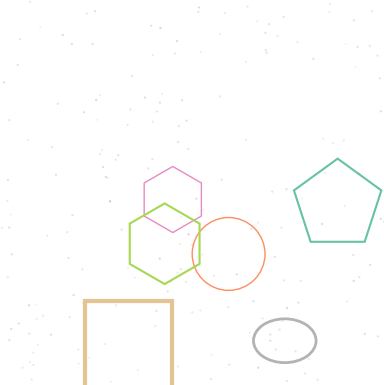[{"shape": "pentagon", "thickness": 1.5, "radius": 0.6, "center": [0.877, 0.469]}, {"shape": "circle", "thickness": 1, "radius": 0.47, "center": [0.594, 0.34]}, {"shape": "hexagon", "thickness": 1, "radius": 0.43, "center": [0.449, 0.482]}, {"shape": "hexagon", "thickness": 1.5, "radius": 0.52, "center": [0.428, 0.367]}, {"shape": "square", "thickness": 3, "radius": 0.57, "center": [0.334, 0.105]}, {"shape": "oval", "thickness": 2, "radius": 0.41, "center": [0.74, 0.115]}]